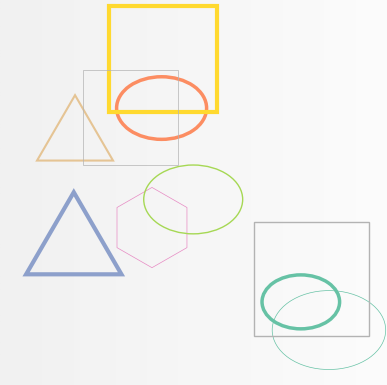[{"shape": "oval", "thickness": 0.5, "radius": 0.73, "center": [0.849, 0.143]}, {"shape": "oval", "thickness": 2.5, "radius": 0.5, "center": [0.776, 0.216]}, {"shape": "oval", "thickness": 2.5, "radius": 0.58, "center": [0.417, 0.719]}, {"shape": "triangle", "thickness": 3, "radius": 0.71, "center": [0.19, 0.359]}, {"shape": "hexagon", "thickness": 0.5, "radius": 0.52, "center": [0.392, 0.409]}, {"shape": "oval", "thickness": 1, "radius": 0.64, "center": [0.499, 0.482]}, {"shape": "square", "thickness": 3, "radius": 0.69, "center": [0.42, 0.847]}, {"shape": "triangle", "thickness": 1.5, "radius": 0.57, "center": [0.194, 0.64]}, {"shape": "square", "thickness": 0.5, "radius": 0.61, "center": [0.338, 0.695]}, {"shape": "square", "thickness": 1, "radius": 0.74, "center": [0.804, 0.276]}]